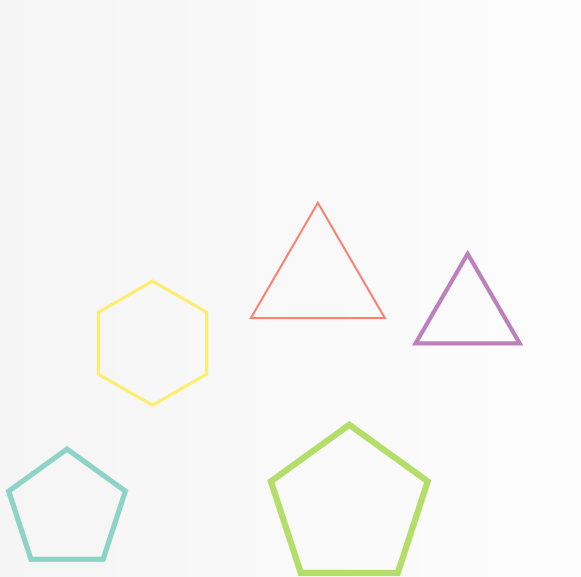[{"shape": "pentagon", "thickness": 2.5, "radius": 0.53, "center": [0.115, 0.116]}, {"shape": "triangle", "thickness": 1, "radius": 0.67, "center": [0.547, 0.515]}, {"shape": "pentagon", "thickness": 3, "radius": 0.71, "center": [0.601, 0.122]}, {"shape": "triangle", "thickness": 2, "radius": 0.52, "center": [0.805, 0.456]}, {"shape": "hexagon", "thickness": 1.5, "radius": 0.54, "center": [0.262, 0.405]}]